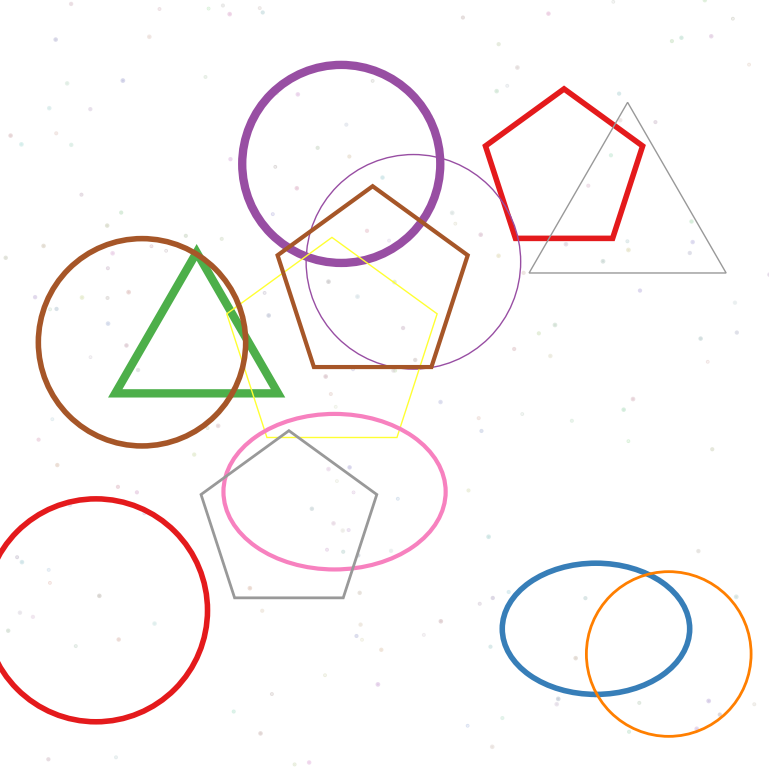[{"shape": "pentagon", "thickness": 2, "radius": 0.54, "center": [0.733, 0.777]}, {"shape": "circle", "thickness": 2, "radius": 0.72, "center": [0.125, 0.207]}, {"shape": "oval", "thickness": 2, "radius": 0.61, "center": [0.774, 0.183]}, {"shape": "triangle", "thickness": 3, "radius": 0.61, "center": [0.255, 0.55]}, {"shape": "circle", "thickness": 3, "radius": 0.64, "center": [0.443, 0.787]}, {"shape": "circle", "thickness": 0.5, "radius": 0.7, "center": [0.537, 0.66]}, {"shape": "circle", "thickness": 1, "radius": 0.53, "center": [0.868, 0.151]}, {"shape": "pentagon", "thickness": 0.5, "radius": 0.72, "center": [0.431, 0.548]}, {"shape": "circle", "thickness": 2, "radius": 0.67, "center": [0.184, 0.555]}, {"shape": "pentagon", "thickness": 1.5, "radius": 0.65, "center": [0.484, 0.628]}, {"shape": "oval", "thickness": 1.5, "radius": 0.72, "center": [0.434, 0.361]}, {"shape": "triangle", "thickness": 0.5, "radius": 0.74, "center": [0.815, 0.719]}, {"shape": "pentagon", "thickness": 1, "radius": 0.6, "center": [0.375, 0.321]}]